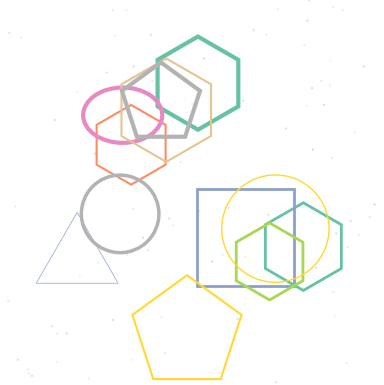[{"shape": "hexagon", "thickness": 2, "radius": 0.57, "center": [0.788, 0.359]}, {"shape": "hexagon", "thickness": 3, "radius": 0.61, "center": [0.514, 0.784]}, {"shape": "hexagon", "thickness": 1.5, "radius": 0.52, "center": [0.341, 0.624]}, {"shape": "triangle", "thickness": 0.5, "radius": 0.61, "center": [0.2, 0.326]}, {"shape": "square", "thickness": 2, "radius": 0.63, "center": [0.638, 0.383]}, {"shape": "oval", "thickness": 3, "radius": 0.51, "center": [0.319, 0.701]}, {"shape": "hexagon", "thickness": 2, "radius": 0.5, "center": [0.7, 0.321]}, {"shape": "circle", "thickness": 1, "radius": 0.7, "center": [0.715, 0.406]}, {"shape": "pentagon", "thickness": 1.5, "radius": 0.75, "center": [0.486, 0.136]}, {"shape": "hexagon", "thickness": 1.5, "radius": 0.67, "center": [0.432, 0.714]}, {"shape": "pentagon", "thickness": 3, "radius": 0.53, "center": [0.418, 0.731]}, {"shape": "circle", "thickness": 2.5, "radius": 0.5, "center": [0.312, 0.444]}]